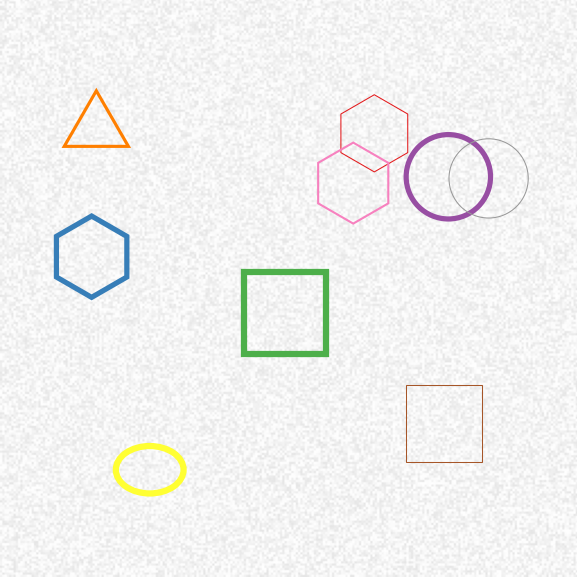[{"shape": "hexagon", "thickness": 0.5, "radius": 0.33, "center": [0.648, 0.768]}, {"shape": "hexagon", "thickness": 2.5, "radius": 0.35, "center": [0.159, 0.555]}, {"shape": "square", "thickness": 3, "radius": 0.35, "center": [0.494, 0.458]}, {"shape": "circle", "thickness": 2.5, "radius": 0.37, "center": [0.776, 0.693]}, {"shape": "triangle", "thickness": 1.5, "radius": 0.32, "center": [0.167, 0.778]}, {"shape": "oval", "thickness": 3, "radius": 0.29, "center": [0.259, 0.186]}, {"shape": "square", "thickness": 0.5, "radius": 0.33, "center": [0.769, 0.265]}, {"shape": "hexagon", "thickness": 1, "radius": 0.35, "center": [0.612, 0.682]}, {"shape": "circle", "thickness": 0.5, "radius": 0.34, "center": [0.846, 0.69]}]